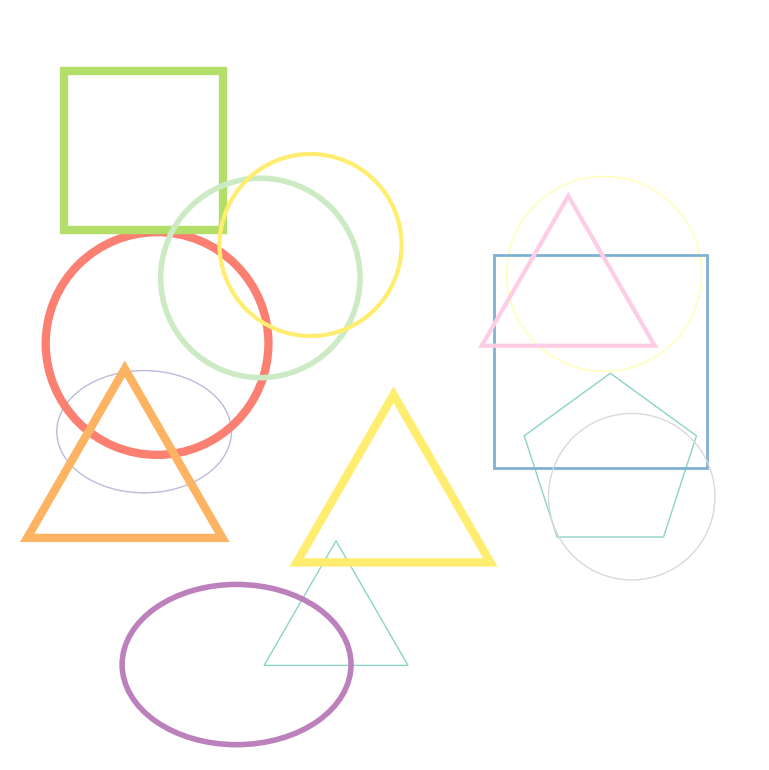[{"shape": "pentagon", "thickness": 0.5, "radius": 0.59, "center": [0.793, 0.398]}, {"shape": "triangle", "thickness": 0.5, "radius": 0.54, "center": [0.436, 0.19]}, {"shape": "circle", "thickness": 0.5, "radius": 0.63, "center": [0.785, 0.644]}, {"shape": "oval", "thickness": 0.5, "radius": 0.57, "center": [0.187, 0.439]}, {"shape": "circle", "thickness": 3, "radius": 0.72, "center": [0.204, 0.554]}, {"shape": "square", "thickness": 1, "radius": 0.69, "center": [0.78, 0.531]}, {"shape": "triangle", "thickness": 3, "radius": 0.73, "center": [0.162, 0.375]}, {"shape": "square", "thickness": 3, "radius": 0.52, "center": [0.186, 0.804]}, {"shape": "triangle", "thickness": 1.5, "radius": 0.65, "center": [0.738, 0.616]}, {"shape": "circle", "thickness": 0.5, "radius": 0.54, "center": [0.82, 0.355]}, {"shape": "oval", "thickness": 2, "radius": 0.74, "center": [0.307, 0.137]}, {"shape": "circle", "thickness": 2, "radius": 0.65, "center": [0.338, 0.639]}, {"shape": "circle", "thickness": 1.5, "radius": 0.59, "center": [0.403, 0.682]}, {"shape": "triangle", "thickness": 3, "radius": 0.73, "center": [0.511, 0.342]}]